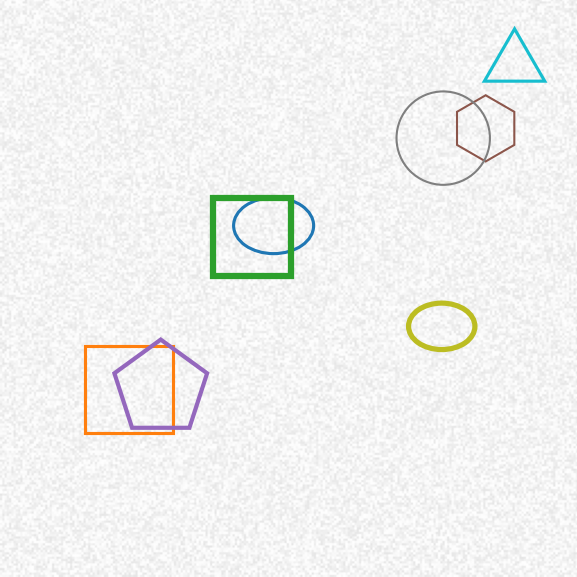[{"shape": "oval", "thickness": 1.5, "radius": 0.35, "center": [0.474, 0.608]}, {"shape": "square", "thickness": 1.5, "radius": 0.38, "center": [0.223, 0.324]}, {"shape": "square", "thickness": 3, "radius": 0.34, "center": [0.436, 0.589]}, {"shape": "pentagon", "thickness": 2, "radius": 0.42, "center": [0.278, 0.327]}, {"shape": "hexagon", "thickness": 1, "radius": 0.29, "center": [0.841, 0.777]}, {"shape": "circle", "thickness": 1, "radius": 0.4, "center": [0.767, 0.76]}, {"shape": "oval", "thickness": 2.5, "radius": 0.29, "center": [0.765, 0.434]}, {"shape": "triangle", "thickness": 1.5, "radius": 0.3, "center": [0.891, 0.889]}]